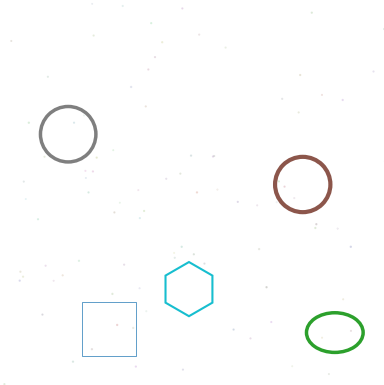[{"shape": "square", "thickness": 0.5, "radius": 0.35, "center": [0.284, 0.146]}, {"shape": "oval", "thickness": 2.5, "radius": 0.37, "center": [0.87, 0.136]}, {"shape": "circle", "thickness": 3, "radius": 0.36, "center": [0.786, 0.521]}, {"shape": "circle", "thickness": 2.5, "radius": 0.36, "center": [0.177, 0.651]}, {"shape": "hexagon", "thickness": 1.5, "radius": 0.35, "center": [0.491, 0.249]}]